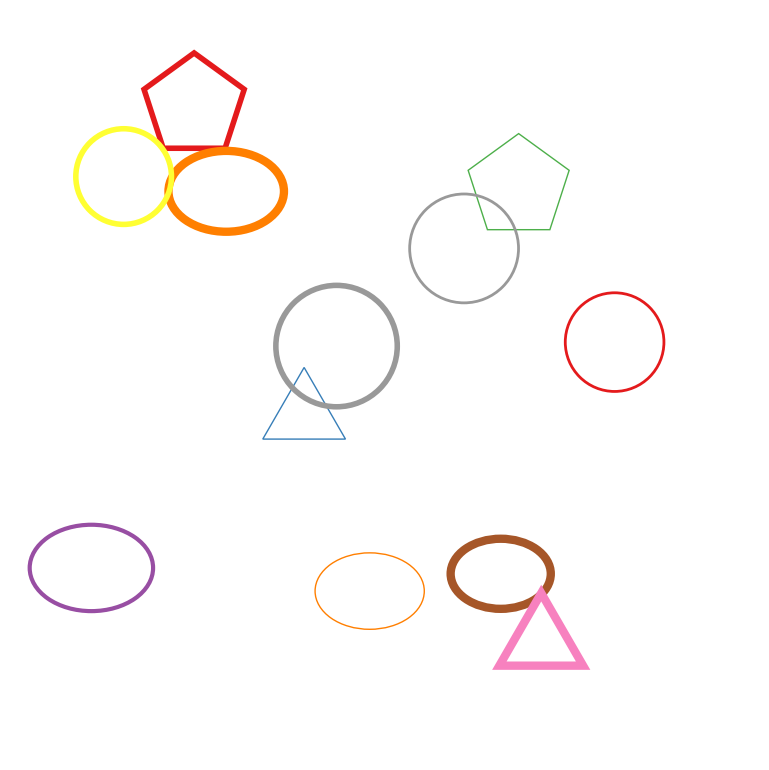[{"shape": "pentagon", "thickness": 2, "radius": 0.34, "center": [0.252, 0.863]}, {"shape": "circle", "thickness": 1, "radius": 0.32, "center": [0.798, 0.556]}, {"shape": "triangle", "thickness": 0.5, "radius": 0.31, "center": [0.395, 0.461]}, {"shape": "pentagon", "thickness": 0.5, "radius": 0.34, "center": [0.674, 0.758]}, {"shape": "oval", "thickness": 1.5, "radius": 0.4, "center": [0.119, 0.262]}, {"shape": "oval", "thickness": 3, "radius": 0.37, "center": [0.294, 0.752]}, {"shape": "oval", "thickness": 0.5, "radius": 0.35, "center": [0.48, 0.232]}, {"shape": "circle", "thickness": 2, "radius": 0.31, "center": [0.161, 0.771]}, {"shape": "oval", "thickness": 3, "radius": 0.33, "center": [0.65, 0.255]}, {"shape": "triangle", "thickness": 3, "radius": 0.31, "center": [0.703, 0.167]}, {"shape": "circle", "thickness": 2, "radius": 0.39, "center": [0.437, 0.551]}, {"shape": "circle", "thickness": 1, "radius": 0.35, "center": [0.603, 0.677]}]